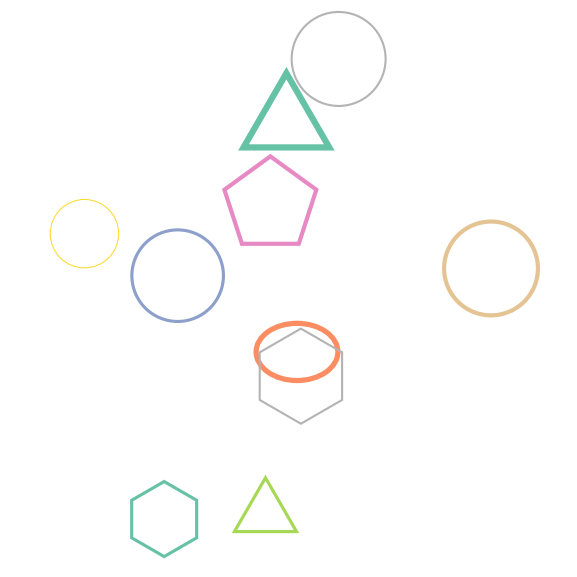[{"shape": "hexagon", "thickness": 1.5, "radius": 0.32, "center": [0.284, 0.1]}, {"shape": "triangle", "thickness": 3, "radius": 0.43, "center": [0.496, 0.787]}, {"shape": "oval", "thickness": 2.5, "radius": 0.35, "center": [0.514, 0.39]}, {"shape": "circle", "thickness": 1.5, "radius": 0.4, "center": [0.308, 0.522]}, {"shape": "pentagon", "thickness": 2, "radius": 0.42, "center": [0.468, 0.645]}, {"shape": "triangle", "thickness": 1.5, "radius": 0.31, "center": [0.46, 0.11]}, {"shape": "circle", "thickness": 0.5, "radius": 0.3, "center": [0.146, 0.595]}, {"shape": "circle", "thickness": 2, "radius": 0.41, "center": [0.85, 0.534]}, {"shape": "hexagon", "thickness": 1, "radius": 0.41, "center": [0.521, 0.348]}, {"shape": "circle", "thickness": 1, "radius": 0.41, "center": [0.586, 0.897]}]